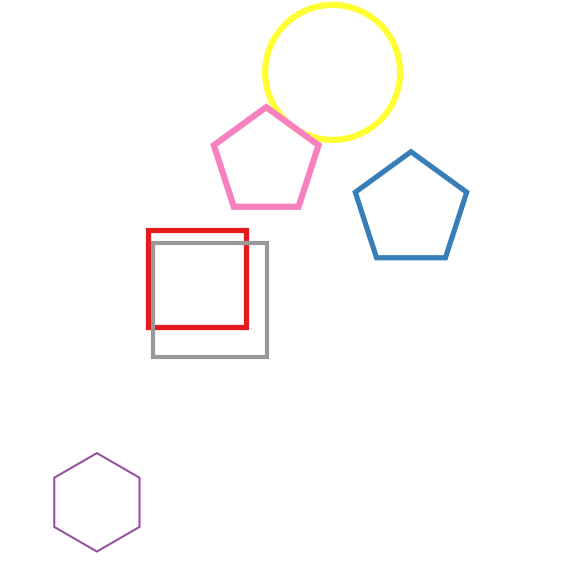[{"shape": "square", "thickness": 2.5, "radius": 0.42, "center": [0.341, 0.517]}, {"shape": "pentagon", "thickness": 2.5, "radius": 0.51, "center": [0.712, 0.635]}, {"shape": "hexagon", "thickness": 1, "radius": 0.43, "center": [0.168, 0.129]}, {"shape": "circle", "thickness": 3, "radius": 0.58, "center": [0.576, 0.874]}, {"shape": "pentagon", "thickness": 3, "radius": 0.48, "center": [0.461, 0.718]}, {"shape": "square", "thickness": 2, "radius": 0.49, "center": [0.363, 0.48]}]